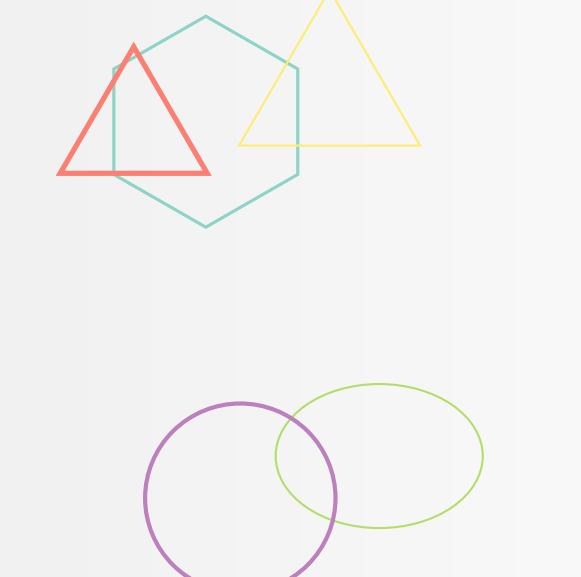[{"shape": "hexagon", "thickness": 1.5, "radius": 0.91, "center": [0.354, 0.788]}, {"shape": "triangle", "thickness": 2.5, "radius": 0.73, "center": [0.23, 0.772]}, {"shape": "oval", "thickness": 1, "radius": 0.89, "center": [0.652, 0.209]}, {"shape": "circle", "thickness": 2, "radius": 0.82, "center": [0.413, 0.137]}, {"shape": "triangle", "thickness": 1, "radius": 0.9, "center": [0.567, 0.837]}]